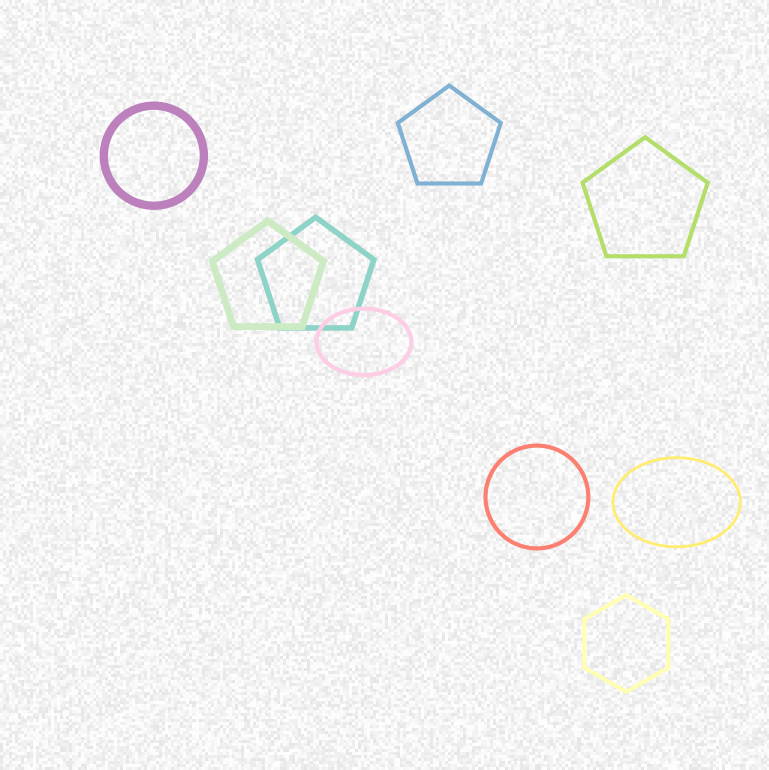[{"shape": "pentagon", "thickness": 2, "radius": 0.4, "center": [0.41, 0.638]}, {"shape": "hexagon", "thickness": 1.5, "radius": 0.31, "center": [0.813, 0.164]}, {"shape": "circle", "thickness": 1.5, "radius": 0.33, "center": [0.697, 0.355]}, {"shape": "pentagon", "thickness": 1.5, "radius": 0.35, "center": [0.584, 0.819]}, {"shape": "pentagon", "thickness": 1.5, "radius": 0.43, "center": [0.838, 0.736]}, {"shape": "oval", "thickness": 1.5, "radius": 0.31, "center": [0.473, 0.556]}, {"shape": "circle", "thickness": 3, "radius": 0.32, "center": [0.2, 0.798]}, {"shape": "pentagon", "thickness": 2.5, "radius": 0.38, "center": [0.348, 0.637]}, {"shape": "oval", "thickness": 1, "radius": 0.41, "center": [0.879, 0.348]}]